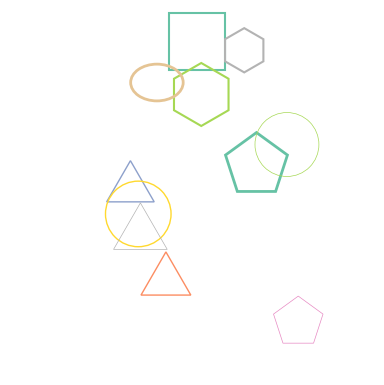[{"shape": "pentagon", "thickness": 2, "radius": 0.42, "center": [0.666, 0.571]}, {"shape": "square", "thickness": 1.5, "radius": 0.37, "center": [0.512, 0.891]}, {"shape": "triangle", "thickness": 1, "radius": 0.37, "center": [0.431, 0.271]}, {"shape": "triangle", "thickness": 1, "radius": 0.36, "center": [0.339, 0.511]}, {"shape": "pentagon", "thickness": 0.5, "radius": 0.34, "center": [0.775, 0.163]}, {"shape": "circle", "thickness": 0.5, "radius": 0.42, "center": [0.745, 0.625]}, {"shape": "hexagon", "thickness": 1.5, "radius": 0.41, "center": [0.523, 0.755]}, {"shape": "circle", "thickness": 1, "radius": 0.43, "center": [0.359, 0.444]}, {"shape": "oval", "thickness": 2, "radius": 0.34, "center": [0.408, 0.786]}, {"shape": "triangle", "thickness": 0.5, "radius": 0.4, "center": [0.365, 0.392]}, {"shape": "hexagon", "thickness": 1.5, "radius": 0.29, "center": [0.634, 0.869]}]